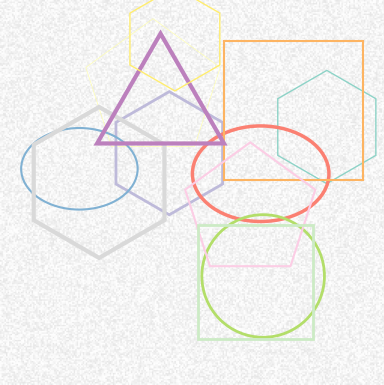[{"shape": "hexagon", "thickness": 1, "radius": 0.74, "center": [0.849, 0.67]}, {"shape": "pentagon", "thickness": 0.5, "radius": 0.92, "center": [0.397, 0.768]}, {"shape": "hexagon", "thickness": 2, "radius": 0.8, "center": [0.44, 0.602]}, {"shape": "oval", "thickness": 2.5, "radius": 0.89, "center": [0.677, 0.549]}, {"shape": "oval", "thickness": 1.5, "radius": 0.76, "center": [0.206, 0.562]}, {"shape": "square", "thickness": 1.5, "radius": 0.9, "center": [0.762, 0.713]}, {"shape": "circle", "thickness": 2, "radius": 0.8, "center": [0.683, 0.283]}, {"shape": "pentagon", "thickness": 1.5, "radius": 0.89, "center": [0.65, 0.452]}, {"shape": "hexagon", "thickness": 3, "radius": 0.98, "center": [0.257, 0.526]}, {"shape": "triangle", "thickness": 3, "radius": 0.95, "center": [0.417, 0.722]}, {"shape": "square", "thickness": 2, "radius": 0.74, "center": [0.664, 0.267]}, {"shape": "hexagon", "thickness": 1, "radius": 0.67, "center": [0.454, 0.899]}]